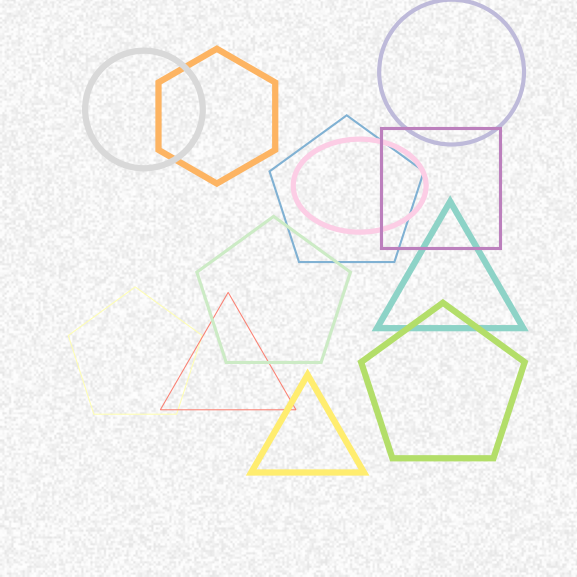[{"shape": "triangle", "thickness": 3, "radius": 0.73, "center": [0.779, 0.504]}, {"shape": "pentagon", "thickness": 0.5, "radius": 0.61, "center": [0.234, 0.38]}, {"shape": "circle", "thickness": 2, "radius": 0.63, "center": [0.782, 0.874]}, {"shape": "triangle", "thickness": 0.5, "radius": 0.68, "center": [0.395, 0.357]}, {"shape": "pentagon", "thickness": 1, "radius": 0.7, "center": [0.6, 0.659]}, {"shape": "hexagon", "thickness": 3, "radius": 0.58, "center": [0.376, 0.798]}, {"shape": "pentagon", "thickness": 3, "radius": 0.74, "center": [0.767, 0.326]}, {"shape": "oval", "thickness": 2.5, "radius": 0.58, "center": [0.623, 0.678]}, {"shape": "circle", "thickness": 3, "radius": 0.51, "center": [0.249, 0.81]}, {"shape": "square", "thickness": 1.5, "radius": 0.52, "center": [0.763, 0.674]}, {"shape": "pentagon", "thickness": 1.5, "radius": 0.7, "center": [0.474, 0.485]}, {"shape": "triangle", "thickness": 3, "radius": 0.56, "center": [0.533, 0.237]}]